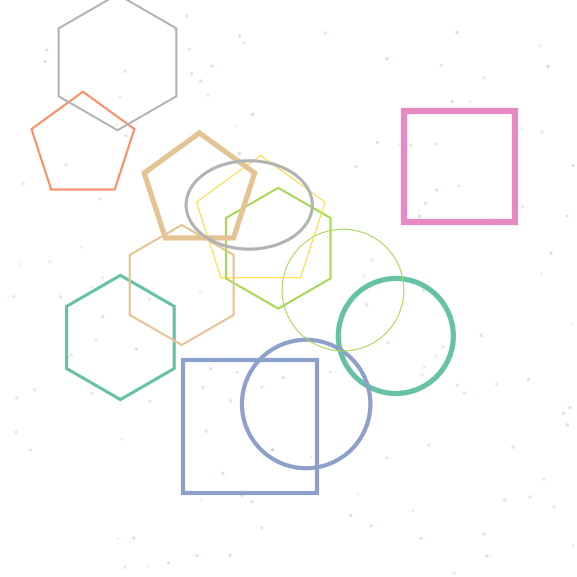[{"shape": "circle", "thickness": 2.5, "radius": 0.5, "center": [0.685, 0.417]}, {"shape": "hexagon", "thickness": 1.5, "radius": 0.54, "center": [0.208, 0.415]}, {"shape": "pentagon", "thickness": 1, "radius": 0.47, "center": [0.144, 0.747]}, {"shape": "square", "thickness": 2, "radius": 0.58, "center": [0.433, 0.26]}, {"shape": "circle", "thickness": 2, "radius": 0.56, "center": [0.53, 0.3]}, {"shape": "square", "thickness": 3, "radius": 0.48, "center": [0.796, 0.711]}, {"shape": "hexagon", "thickness": 1, "radius": 0.52, "center": [0.482, 0.569]}, {"shape": "circle", "thickness": 0.5, "radius": 0.53, "center": [0.594, 0.497]}, {"shape": "pentagon", "thickness": 0.5, "radius": 0.59, "center": [0.451, 0.613]}, {"shape": "pentagon", "thickness": 2.5, "radius": 0.5, "center": [0.345, 0.668]}, {"shape": "hexagon", "thickness": 1, "radius": 0.52, "center": [0.315, 0.506]}, {"shape": "hexagon", "thickness": 1, "radius": 0.59, "center": [0.203, 0.891]}, {"shape": "oval", "thickness": 1.5, "radius": 0.55, "center": [0.432, 0.644]}]